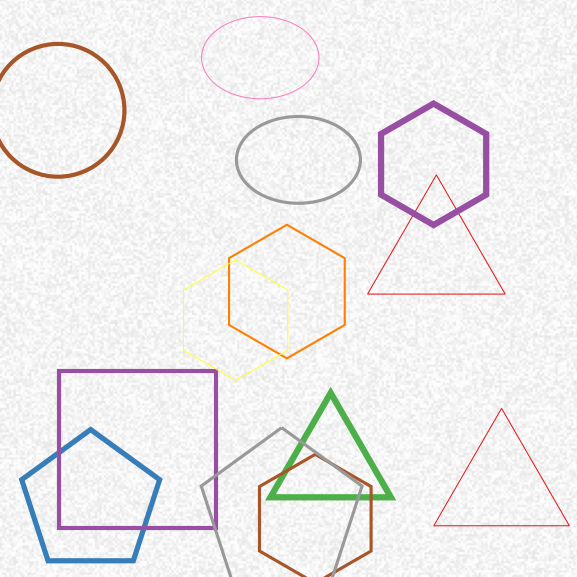[{"shape": "triangle", "thickness": 0.5, "radius": 0.68, "center": [0.869, 0.156]}, {"shape": "triangle", "thickness": 0.5, "radius": 0.69, "center": [0.756, 0.559]}, {"shape": "pentagon", "thickness": 2.5, "radius": 0.63, "center": [0.157, 0.13]}, {"shape": "triangle", "thickness": 3, "radius": 0.6, "center": [0.573, 0.198]}, {"shape": "hexagon", "thickness": 3, "radius": 0.53, "center": [0.751, 0.715]}, {"shape": "square", "thickness": 2, "radius": 0.68, "center": [0.238, 0.221]}, {"shape": "hexagon", "thickness": 1, "radius": 0.58, "center": [0.497, 0.494]}, {"shape": "hexagon", "thickness": 0.5, "radius": 0.52, "center": [0.408, 0.445]}, {"shape": "hexagon", "thickness": 1.5, "radius": 0.56, "center": [0.546, 0.101]}, {"shape": "circle", "thickness": 2, "radius": 0.57, "center": [0.1, 0.808]}, {"shape": "oval", "thickness": 0.5, "radius": 0.51, "center": [0.451, 0.899]}, {"shape": "oval", "thickness": 1.5, "radius": 0.54, "center": [0.517, 0.722]}, {"shape": "pentagon", "thickness": 1.5, "radius": 0.73, "center": [0.488, 0.112]}]